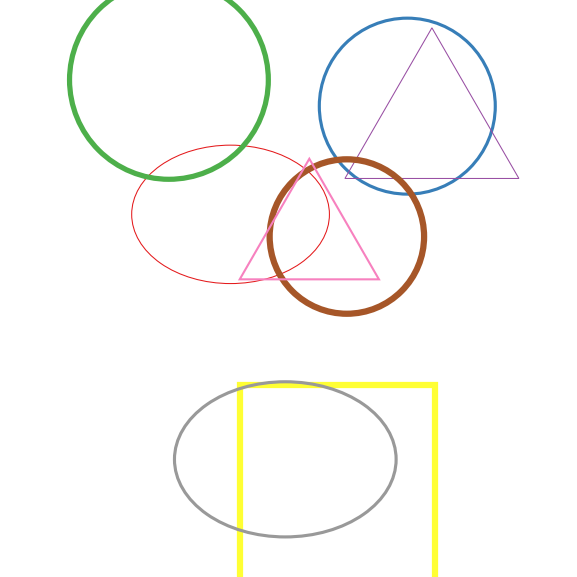[{"shape": "oval", "thickness": 0.5, "radius": 0.86, "center": [0.399, 0.628]}, {"shape": "circle", "thickness": 1.5, "radius": 0.76, "center": [0.705, 0.815]}, {"shape": "circle", "thickness": 2.5, "radius": 0.86, "center": [0.293, 0.861]}, {"shape": "triangle", "thickness": 0.5, "radius": 0.87, "center": [0.748, 0.777]}, {"shape": "square", "thickness": 3, "radius": 0.84, "center": [0.584, 0.164]}, {"shape": "circle", "thickness": 3, "radius": 0.67, "center": [0.601, 0.59]}, {"shape": "triangle", "thickness": 1, "radius": 0.7, "center": [0.536, 0.585]}, {"shape": "oval", "thickness": 1.5, "radius": 0.96, "center": [0.494, 0.204]}]